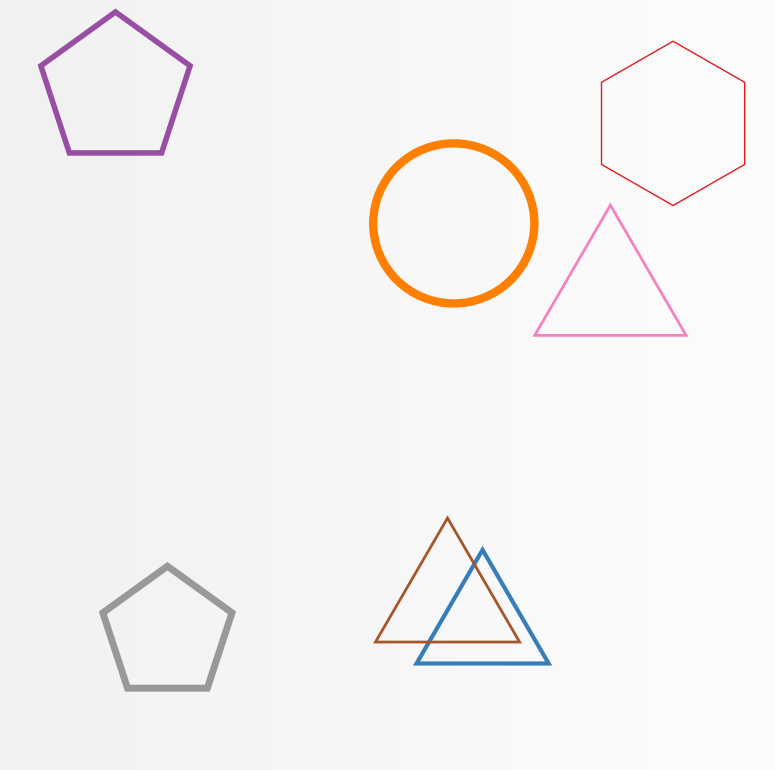[{"shape": "hexagon", "thickness": 0.5, "radius": 0.53, "center": [0.869, 0.84]}, {"shape": "triangle", "thickness": 1.5, "radius": 0.49, "center": [0.623, 0.188]}, {"shape": "pentagon", "thickness": 2, "radius": 0.51, "center": [0.149, 0.883]}, {"shape": "circle", "thickness": 3, "radius": 0.52, "center": [0.586, 0.71]}, {"shape": "triangle", "thickness": 1, "radius": 0.54, "center": [0.577, 0.22]}, {"shape": "triangle", "thickness": 1, "radius": 0.56, "center": [0.788, 0.621]}, {"shape": "pentagon", "thickness": 2.5, "radius": 0.44, "center": [0.216, 0.177]}]